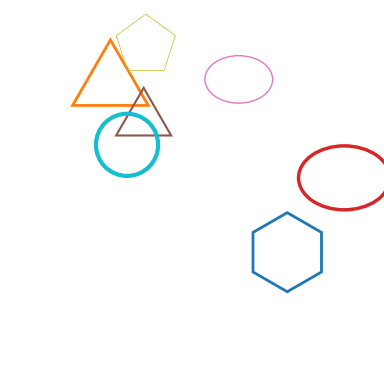[{"shape": "hexagon", "thickness": 2, "radius": 0.51, "center": [0.746, 0.345]}, {"shape": "triangle", "thickness": 2, "radius": 0.57, "center": [0.287, 0.783]}, {"shape": "oval", "thickness": 2.5, "radius": 0.59, "center": [0.894, 0.538]}, {"shape": "triangle", "thickness": 1.5, "radius": 0.41, "center": [0.373, 0.689]}, {"shape": "oval", "thickness": 1, "radius": 0.44, "center": [0.62, 0.794]}, {"shape": "pentagon", "thickness": 0.5, "radius": 0.4, "center": [0.379, 0.882]}, {"shape": "circle", "thickness": 3, "radius": 0.4, "center": [0.33, 0.624]}]